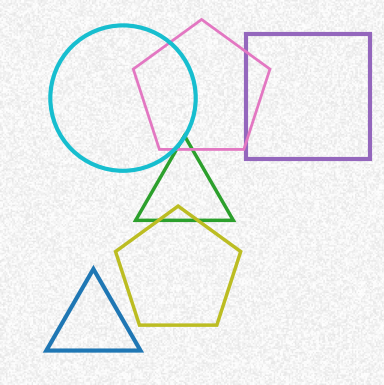[{"shape": "triangle", "thickness": 3, "radius": 0.71, "center": [0.243, 0.16]}, {"shape": "triangle", "thickness": 2.5, "radius": 0.73, "center": [0.479, 0.501]}, {"shape": "square", "thickness": 3, "radius": 0.81, "center": [0.8, 0.75]}, {"shape": "pentagon", "thickness": 2, "radius": 0.93, "center": [0.524, 0.763]}, {"shape": "pentagon", "thickness": 2.5, "radius": 0.85, "center": [0.463, 0.294]}, {"shape": "circle", "thickness": 3, "radius": 0.94, "center": [0.32, 0.745]}]